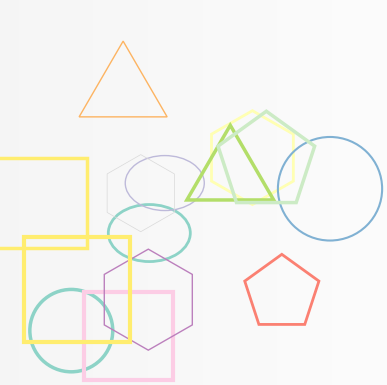[{"shape": "circle", "thickness": 2.5, "radius": 0.53, "center": [0.184, 0.141]}, {"shape": "oval", "thickness": 2, "radius": 0.53, "center": [0.385, 0.395]}, {"shape": "hexagon", "thickness": 2, "radius": 0.61, "center": [0.651, 0.591]}, {"shape": "oval", "thickness": 1, "radius": 0.51, "center": [0.425, 0.525]}, {"shape": "pentagon", "thickness": 2, "radius": 0.5, "center": [0.727, 0.239]}, {"shape": "circle", "thickness": 1.5, "radius": 0.67, "center": [0.852, 0.51]}, {"shape": "triangle", "thickness": 1, "radius": 0.66, "center": [0.318, 0.762]}, {"shape": "triangle", "thickness": 2.5, "radius": 0.65, "center": [0.594, 0.545]}, {"shape": "square", "thickness": 3, "radius": 0.57, "center": [0.333, 0.127]}, {"shape": "hexagon", "thickness": 0.5, "radius": 0.5, "center": [0.363, 0.498]}, {"shape": "hexagon", "thickness": 1, "radius": 0.66, "center": [0.383, 0.222]}, {"shape": "pentagon", "thickness": 2.5, "radius": 0.66, "center": [0.687, 0.58]}, {"shape": "square", "thickness": 2.5, "radius": 0.58, "center": [0.108, 0.473]}, {"shape": "square", "thickness": 3, "radius": 0.68, "center": [0.199, 0.248]}]